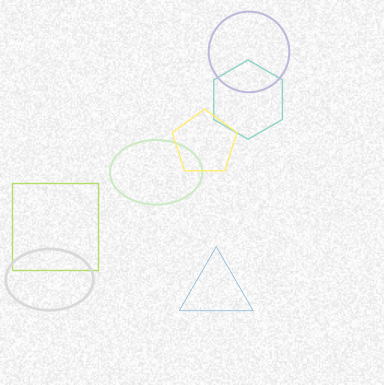[{"shape": "hexagon", "thickness": 1, "radius": 0.51, "center": [0.644, 0.741]}, {"shape": "circle", "thickness": 1.5, "radius": 0.52, "center": [0.647, 0.865]}, {"shape": "triangle", "thickness": 0.5, "radius": 0.55, "center": [0.562, 0.248]}, {"shape": "square", "thickness": 1, "radius": 0.56, "center": [0.143, 0.412]}, {"shape": "oval", "thickness": 2, "radius": 0.57, "center": [0.129, 0.274]}, {"shape": "oval", "thickness": 1.5, "radius": 0.6, "center": [0.406, 0.553]}, {"shape": "pentagon", "thickness": 1, "radius": 0.44, "center": [0.532, 0.628]}]